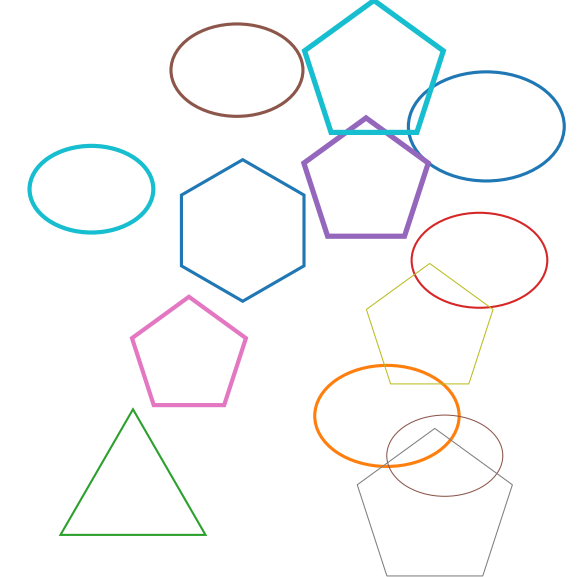[{"shape": "oval", "thickness": 1.5, "radius": 0.67, "center": [0.842, 0.78]}, {"shape": "hexagon", "thickness": 1.5, "radius": 0.61, "center": [0.42, 0.6]}, {"shape": "oval", "thickness": 1.5, "radius": 0.63, "center": [0.67, 0.279]}, {"shape": "triangle", "thickness": 1, "radius": 0.72, "center": [0.23, 0.145]}, {"shape": "oval", "thickness": 1, "radius": 0.59, "center": [0.83, 0.548]}, {"shape": "pentagon", "thickness": 2.5, "radius": 0.57, "center": [0.634, 0.682]}, {"shape": "oval", "thickness": 0.5, "radius": 0.5, "center": [0.77, 0.21]}, {"shape": "oval", "thickness": 1.5, "radius": 0.57, "center": [0.41, 0.878]}, {"shape": "pentagon", "thickness": 2, "radius": 0.52, "center": [0.327, 0.382]}, {"shape": "pentagon", "thickness": 0.5, "radius": 0.71, "center": [0.753, 0.116]}, {"shape": "pentagon", "thickness": 0.5, "radius": 0.58, "center": [0.744, 0.428]}, {"shape": "pentagon", "thickness": 2.5, "radius": 0.63, "center": [0.648, 0.872]}, {"shape": "oval", "thickness": 2, "radius": 0.54, "center": [0.158, 0.672]}]